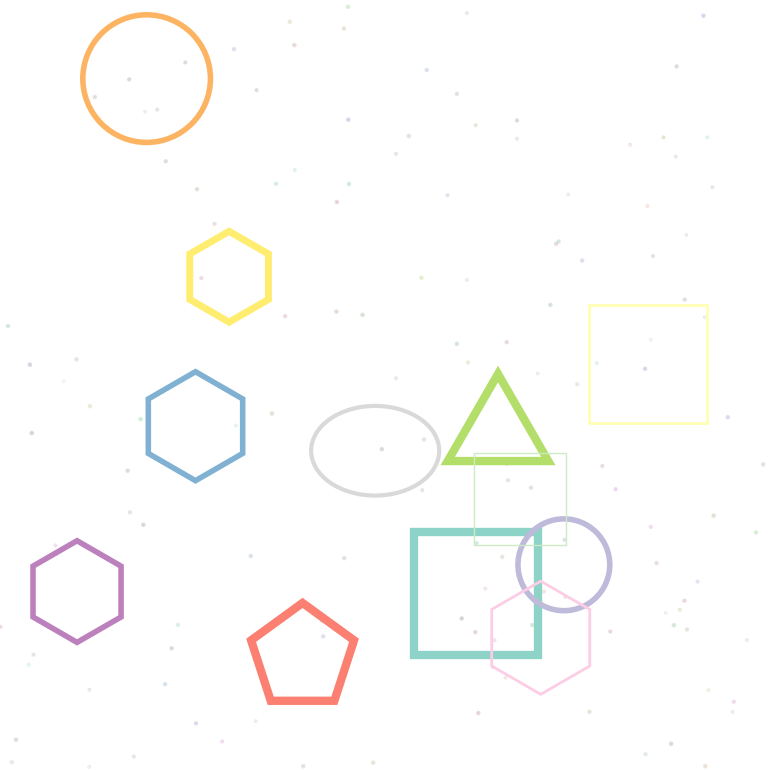[{"shape": "square", "thickness": 3, "radius": 0.4, "center": [0.618, 0.229]}, {"shape": "square", "thickness": 1, "radius": 0.38, "center": [0.842, 0.527]}, {"shape": "circle", "thickness": 2, "radius": 0.3, "center": [0.732, 0.267]}, {"shape": "pentagon", "thickness": 3, "radius": 0.35, "center": [0.393, 0.147]}, {"shape": "hexagon", "thickness": 2, "radius": 0.35, "center": [0.254, 0.446]}, {"shape": "circle", "thickness": 2, "radius": 0.41, "center": [0.19, 0.898]}, {"shape": "triangle", "thickness": 3, "radius": 0.38, "center": [0.647, 0.439]}, {"shape": "hexagon", "thickness": 1, "radius": 0.37, "center": [0.702, 0.172]}, {"shape": "oval", "thickness": 1.5, "radius": 0.42, "center": [0.487, 0.415]}, {"shape": "hexagon", "thickness": 2, "radius": 0.33, "center": [0.1, 0.232]}, {"shape": "square", "thickness": 0.5, "radius": 0.3, "center": [0.675, 0.352]}, {"shape": "hexagon", "thickness": 2.5, "radius": 0.29, "center": [0.298, 0.641]}]